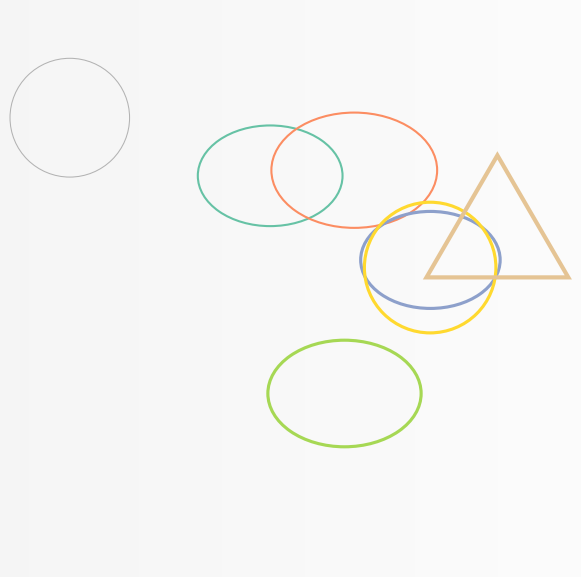[{"shape": "oval", "thickness": 1, "radius": 0.62, "center": [0.465, 0.695]}, {"shape": "oval", "thickness": 1, "radius": 0.71, "center": [0.609, 0.704]}, {"shape": "oval", "thickness": 1.5, "radius": 0.6, "center": [0.74, 0.549]}, {"shape": "oval", "thickness": 1.5, "radius": 0.66, "center": [0.593, 0.318]}, {"shape": "circle", "thickness": 1.5, "radius": 0.57, "center": [0.74, 0.536]}, {"shape": "triangle", "thickness": 2, "radius": 0.7, "center": [0.856, 0.589]}, {"shape": "circle", "thickness": 0.5, "radius": 0.51, "center": [0.12, 0.795]}]